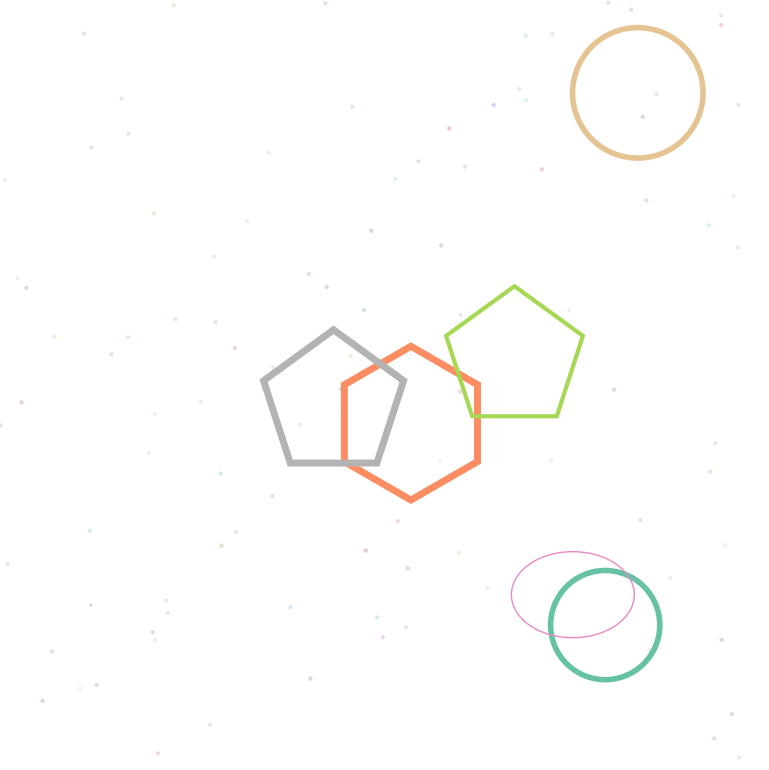[{"shape": "circle", "thickness": 2, "radius": 0.35, "center": [0.786, 0.188]}, {"shape": "hexagon", "thickness": 2.5, "radius": 0.5, "center": [0.534, 0.45]}, {"shape": "oval", "thickness": 0.5, "radius": 0.4, "center": [0.744, 0.228]}, {"shape": "pentagon", "thickness": 1.5, "radius": 0.47, "center": [0.668, 0.535]}, {"shape": "circle", "thickness": 2, "radius": 0.42, "center": [0.828, 0.879]}, {"shape": "pentagon", "thickness": 2.5, "radius": 0.48, "center": [0.433, 0.476]}]